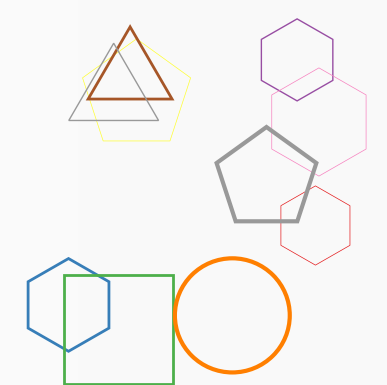[{"shape": "hexagon", "thickness": 0.5, "radius": 0.51, "center": [0.814, 0.414]}, {"shape": "hexagon", "thickness": 2, "radius": 0.6, "center": [0.177, 0.208]}, {"shape": "square", "thickness": 2, "radius": 0.71, "center": [0.305, 0.144]}, {"shape": "hexagon", "thickness": 1, "radius": 0.53, "center": [0.767, 0.844]}, {"shape": "circle", "thickness": 3, "radius": 0.74, "center": [0.6, 0.181]}, {"shape": "pentagon", "thickness": 0.5, "radius": 0.73, "center": [0.352, 0.753]}, {"shape": "triangle", "thickness": 2, "radius": 0.63, "center": [0.336, 0.805]}, {"shape": "hexagon", "thickness": 0.5, "radius": 0.7, "center": [0.823, 0.683]}, {"shape": "pentagon", "thickness": 3, "radius": 0.68, "center": [0.688, 0.535]}, {"shape": "triangle", "thickness": 1, "radius": 0.67, "center": [0.293, 0.754]}]